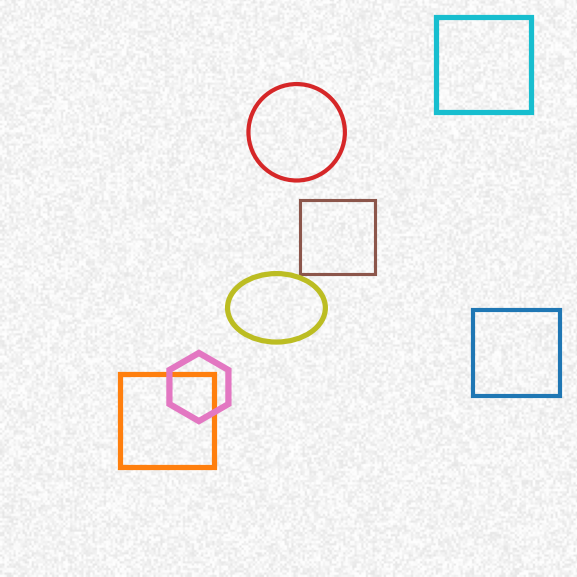[{"shape": "square", "thickness": 2, "radius": 0.37, "center": [0.894, 0.388]}, {"shape": "square", "thickness": 2.5, "radius": 0.4, "center": [0.289, 0.271]}, {"shape": "circle", "thickness": 2, "radius": 0.42, "center": [0.514, 0.77]}, {"shape": "square", "thickness": 1.5, "radius": 0.32, "center": [0.584, 0.588]}, {"shape": "hexagon", "thickness": 3, "radius": 0.29, "center": [0.344, 0.329]}, {"shape": "oval", "thickness": 2.5, "radius": 0.42, "center": [0.479, 0.466]}, {"shape": "square", "thickness": 2.5, "radius": 0.41, "center": [0.837, 0.887]}]